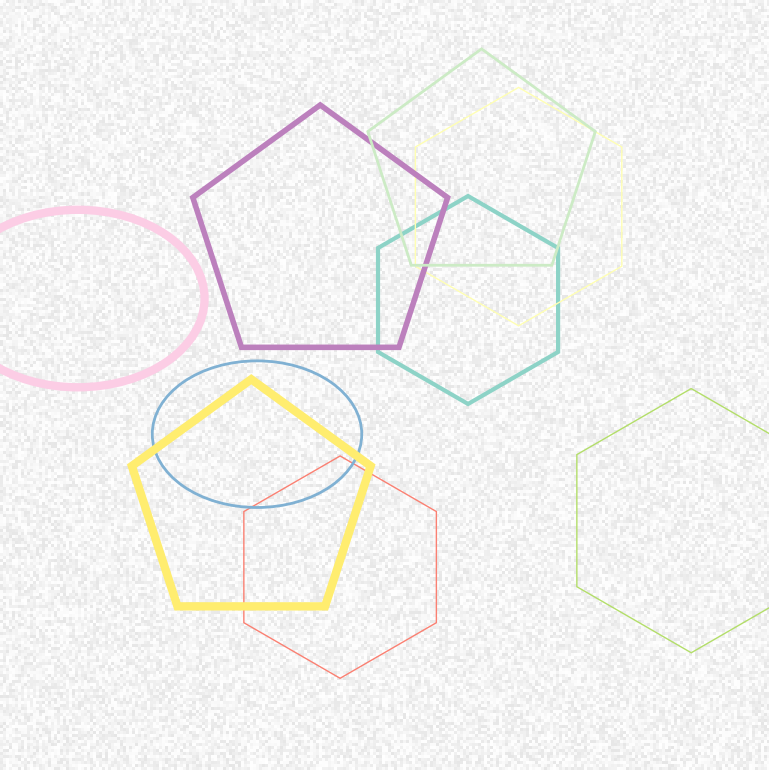[{"shape": "hexagon", "thickness": 1.5, "radius": 0.68, "center": [0.608, 0.61]}, {"shape": "hexagon", "thickness": 0.5, "radius": 0.77, "center": [0.673, 0.732]}, {"shape": "hexagon", "thickness": 0.5, "radius": 0.72, "center": [0.442, 0.263]}, {"shape": "oval", "thickness": 1, "radius": 0.68, "center": [0.334, 0.436]}, {"shape": "hexagon", "thickness": 0.5, "radius": 0.86, "center": [0.898, 0.324]}, {"shape": "oval", "thickness": 3, "radius": 0.82, "center": [0.101, 0.612]}, {"shape": "pentagon", "thickness": 2, "radius": 0.87, "center": [0.416, 0.69]}, {"shape": "pentagon", "thickness": 1, "radius": 0.78, "center": [0.625, 0.781]}, {"shape": "pentagon", "thickness": 3, "radius": 0.82, "center": [0.326, 0.344]}]